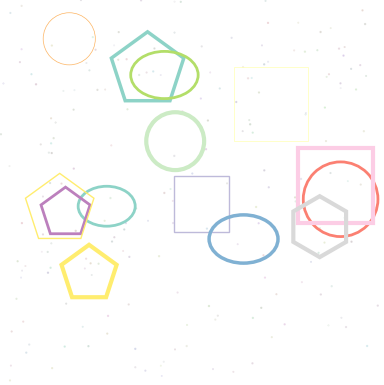[{"shape": "oval", "thickness": 2, "radius": 0.37, "center": [0.277, 0.464]}, {"shape": "pentagon", "thickness": 2.5, "radius": 0.49, "center": [0.383, 0.818]}, {"shape": "square", "thickness": 0.5, "radius": 0.48, "center": [0.704, 0.729]}, {"shape": "square", "thickness": 1, "radius": 0.36, "center": [0.523, 0.471]}, {"shape": "circle", "thickness": 2, "radius": 0.48, "center": [0.885, 0.482]}, {"shape": "oval", "thickness": 2.5, "radius": 0.45, "center": [0.633, 0.379]}, {"shape": "circle", "thickness": 0.5, "radius": 0.34, "center": [0.18, 0.899]}, {"shape": "oval", "thickness": 2, "radius": 0.44, "center": [0.427, 0.805]}, {"shape": "square", "thickness": 3, "radius": 0.49, "center": [0.872, 0.519]}, {"shape": "hexagon", "thickness": 3, "radius": 0.4, "center": [0.83, 0.411]}, {"shape": "pentagon", "thickness": 2, "radius": 0.33, "center": [0.17, 0.447]}, {"shape": "circle", "thickness": 3, "radius": 0.38, "center": [0.455, 0.633]}, {"shape": "pentagon", "thickness": 1, "radius": 0.47, "center": [0.155, 0.456]}, {"shape": "pentagon", "thickness": 3, "radius": 0.38, "center": [0.231, 0.289]}]